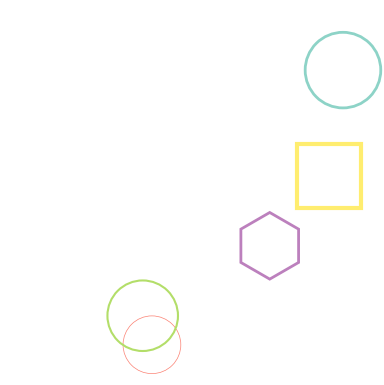[{"shape": "circle", "thickness": 2, "radius": 0.49, "center": [0.891, 0.818]}, {"shape": "circle", "thickness": 0.5, "radius": 0.37, "center": [0.395, 0.105]}, {"shape": "circle", "thickness": 1.5, "radius": 0.46, "center": [0.371, 0.18]}, {"shape": "hexagon", "thickness": 2, "radius": 0.43, "center": [0.701, 0.362]}, {"shape": "square", "thickness": 3, "radius": 0.41, "center": [0.855, 0.542]}]